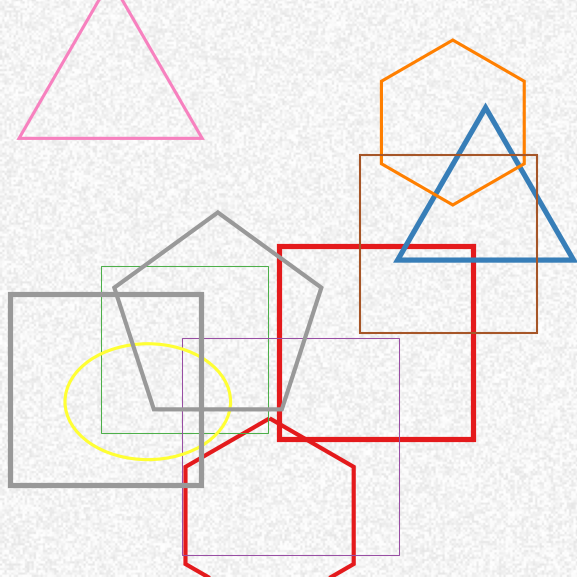[{"shape": "hexagon", "thickness": 2, "radius": 0.84, "center": [0.467, 0.107]}, {"shape": "square", "thickness": 2.5, "radius": 0.84, "center": [0.651, 0.406]}, {"shape": "triangle", "thickness": 2.5, "radius": 0.88, "center": [0.841, 0.637]}, {"shape": "square", "thickness": 0.5, "radius": 0.72, "center": [0.32, 0.394]}, {"shape": "square", "thickness": 0.5, "radius": 0.94, "center": [0.502, 0.226]}, {"shape": "hexagon", "thickness": 1.5, "radius": 0.71, "center": [0.784, 0.787]}, {"shape": "oval", "thickness": 1.5, "radius": 0.72, "center": [0.256, 0.304]}, {"shape": "square", "thickness": 1, "radius": 0.77, "center": [0.776, 0.576]}, {"shape": "triangle", "thickness": 1.5, "radius": 0.92, "center": [0.192, 0.851]}, {"shape": "pentagon", "thickness": 2, "radius": 0.94, "center": [0.377, 0.443]}, {"shape": "square", "thickness": 2.5, "radius": 0.83, "center": [0.183, 0.325]}]